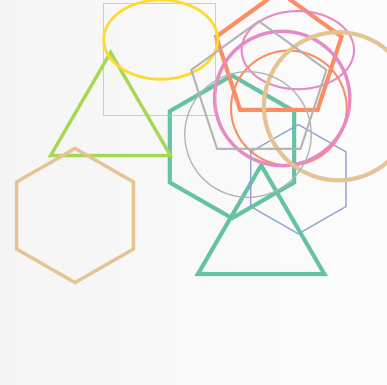[{"shape": "triangle", "thickness": 3, "radius": 0.94, "center": [0.674, 0.382]}, {"shape": "hexagon", "thickness": 3, "radius": 0.93, "center": [0.599, 0.619]}, {"shape": "pentagon", "thickness": 3, "radius": 0.85, "center": [0.72, 0.852]}, {"shape": "circle", "thickness": 1.5, "radius": 0.75, "center": [0.745, 0.719]}, {"shape": "hexagon", "thickness": 1, "radius": 0.71, "center": [0.77, 0.535]}, {"shape": "circle", "thickness": 2.5, "radius": 0.87, "center": [0.728, 0.744]}, {"shape": "oval", "thickness": 1.5, "radius": 0.72, "center": [0.769, 0.87]}, {"shape": "square", "thickness": 0.5, "radius": 0.73, "center": [0.411, 0.847]}, {"shape": "triangle", "thickness": 2.5, "radius": 0.89, "center": [0.285, 0.685]}, {"shape": "oval", "thickness": 2, "radius": 0.74, "center": [0.415, 0.897]}, {"shape": "circle", "thickness": 3, "radius": 0.96, "center": [0.873, 0.724]}, {"shape": "hexagon", "thickness": 2.5, "radius": 0.87, "center": [0.194, 0.44]}, {"shape": "circle", "thickness": 1, "radius": 0.82, "center": [0.64, 0.651]}, {"shape": "pentagon", "thickness": 1.5, "radius": 0.92, "center": [0.668, 0.762]}]